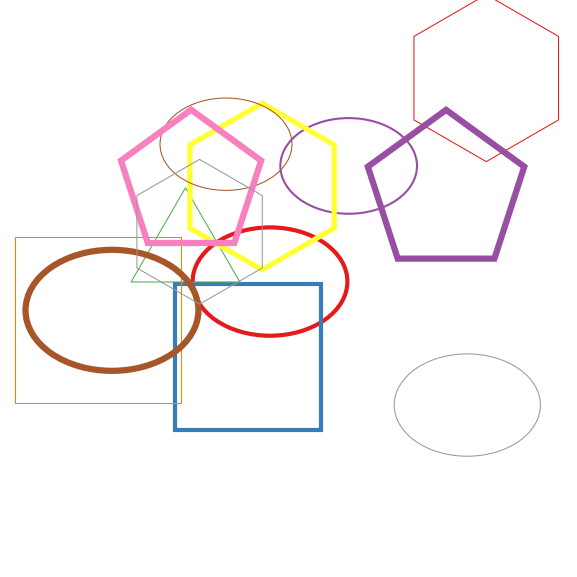[{"shape": "oval", "thickness": 2, "radius": 0.67, "center": [0.468, 0.512]}, {"shape": "hexagon", "thickness": 0.5, "radius": 0.72, "center": [0.842, 0.864]}, {"shape": "square", "thickness": 2, "radius": 0.63, "center": [0.43, 0.381]}, {"shape": "triangle", "thickness": 0.5, "radius": 0.54, "center": [0.321, 0.565]}, {"shape": "pentagon", "thickness": 3, "radius": 0.71, "center": [0.772, 0.666]}, {"shape": "oval", "thickness": 1, "radius": 0.59, "center": [0.604, 0.712]}, {"shape": "square", "thickness": 0.5, "radius": 0.72, "center": [0.17, 0.445]}, {"shape": "hexagon", "thickness": 2.5, "radius": 0.72, "center": [0.454, 0.676]}, {"shape": "oval", "thickness": 0.5, "radius": 0.57, "center": [0.391, 0.749]}, {"shape": "oval", "thickness": 3, "radius": 0.75, "center": [0.194, 0.462]}, {"shape": "pentagon", "thickness": 3, "radius": 0.64, "center": [0.331, 0.682]}, {"shape": "hexagon", "thickness": 0.5, "radius": 0.63, "center": [0.346, 0.598]}, {"shape": "oval", "thickness": 0.5, "radius": 0.63, "center": [0.809, 0.298]}]